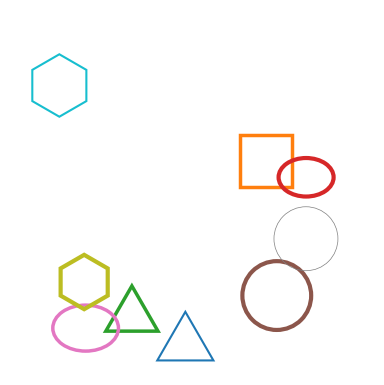[{"shape": "triangle", "thickness": 1.5, "radius": 0.42, "center": [0.481, 0.106]}, {"shape": "square", "thickness": 2.5, "radius": 0.34, "center": [0.69, 0.582]}, {"shape": "triangle", "thickness": 2.5, "radius": 0.39, "center": [0.343, 0.179]}, {"shape": "oval", "thickness": 3, "radius": 0.36, "center": [0.795, 0.54]}, {"shape": "circle", "thickness": 3, "radius": 0.45, "center": [0.719, 0.232]}, {"shape": "oval", "thickness": 2.5, "radius": 0.43, "center": [0.222, 0.148]}, {"shape": "circle", "thickness": 0.5, "radius": 0.42, "center": [0.795, 0.38]}, {"shape": "hexagon", "thickness": 3, "radius": 0.35, "center": [0.219, 0.267]}, {"shape": "hexagon", "thickness": 1.5, "radius": 0.41, "center": [0.154, 0.778]}]